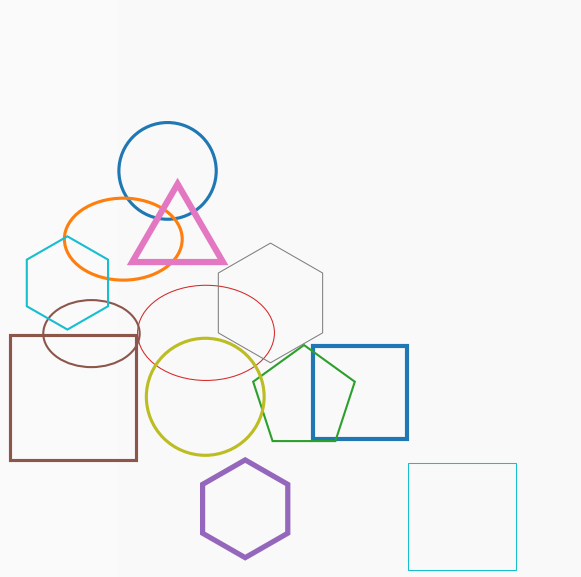[{"shape": "circle", "thickness": 1.5, "radius": 0.42, "center": [0.288, 0.703]}, {"shape": "square", "thickness": 2, "radius": 0.4, "center": [0.619, 0.32]}, {"shape": "oval", "thickness": 1.5, "radius": 0.51, "center": [0.212, 0.585]}, {"shape": "pentagon", "thickness": 1, "radius": 0.46, "center": [0.523, 0.31]}, {"shape": "oval", "thickness": 0.5, "radius": 0.59, "center": [0.354, 0.423]}, {"shape": "hexagon", "thickness": 2.5, "radius": 0.42, "center": [0.422, 0.118]}, {"shape": "oval", "thickness": 1, "radius": 0.41, "center": [0.157, 0.421]}, {"shape": "square", "thickness": 1.5, "radius": 0.54, "center": [0.126, 0.311]}, {"shape": "triangle", "thickness": 3, "radius": 0.45, "center": [0.306, 0.59]}, {"shape": "hexagon", "thickness": 0.5, "radius": 0.52, "center": [0.465, 0.475]}, {"shape": "circle", "thickness": 1.5, "radius": 0.51, "center": [0.353, 0.312]}, {"shape": "square", "thickness": 0.5, "radius": 0.46, "center": [0.795, 0.104]}, {"shape": "hexagon", "thickness": 1, "radius": 0.4, "center": [0.116, 0.509]}]